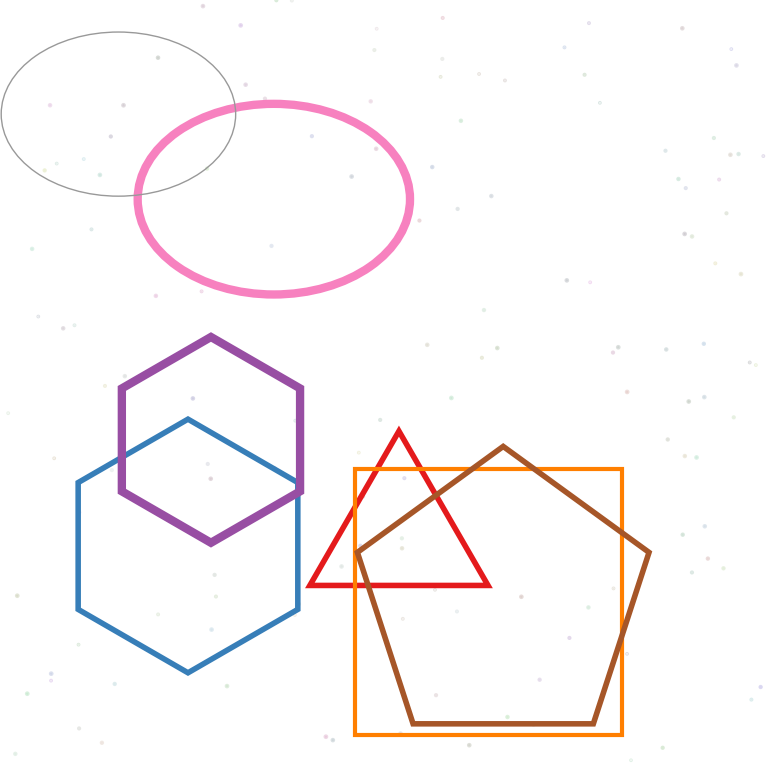[{"shape": "triangle", "thickness": 2, "radius": 0.67, "center": [0.518, 0.306]}, {"shape": "hexagon", "thickness": 2, "radius": 0.82, "center": [0.244, 0.291]}, {"shape": "hexagon", "thickness": 3, "radius": 0.67, "center": [0.274, 0.429]}, {"shape": "square", "thickness": 1.5, "radius": 0.86, "center": [0.634, 0.219]}, {"shape": "pentagon", "thickness": 2, "radius": 1.0, "center": [0.654, 0.221]}, {"shape": "oval", "thickness": 3, "radius": 0.88, "center": [0.356, 0.741]}, {"shape": "oval", "thickness": 0.5, "radius": 0.76, "center": [0.154, 0.852]}]